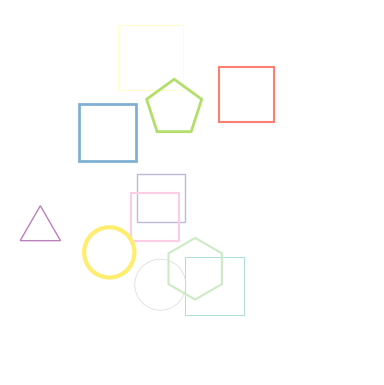[{"shape": "square", "thickness": 0.5, "radius": 0.38, "center": [0.557, 0.256]}, {"shape": "square", "thickness": 0.5, "radius": 0.42, "center": [0.391, 0.85]}, {"shape": "square", "thickness": 1, "radius": 0.31, "center": [0.418, 0.486]}, {"shape": "square", "thickness": 1.5, "radius": 0.36, "center": [0.64, 0.753]}, {"shape": "square", "thickness": 2, "radius": 0.37, "center": [0.279, 0.655]}, {"shape": "pentagon", "thickness": 2, "radius": 0.38, "center": [0.452, 0.719]}, {"shape": "square", "thickness": 1.5, "radius": 0.31, "center": [0.403, 0.435]}, {"shape": "circle", "thickness": 0.5, "radius": 0.33, "center": [0.416, 0.261]}, {"shape": "triangle", "thickness": 1, "radius": 0.3, "center": [0.105, 0.405]}, {"shape": "hexagon", "thickness": 1.5, "radius": 0.4, "center": [0.507, 0.302]}, {"shape": "circle", "thickness": 3, "radius": 0.33, "center": [0.284, 0.344]}]